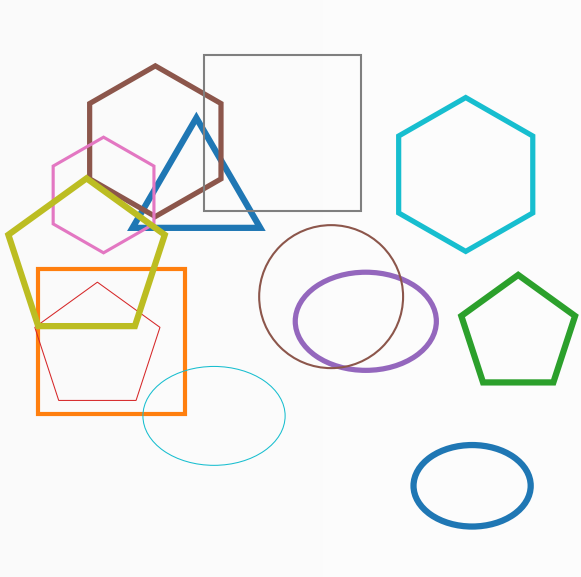[{"shape": "oval", "thickness": 3, "radius": 0.5, "center": [0.812, 0.158]}, {"shape": "triangle", "thickness": 3, "radius": 0.63, "center": [0.338, 0.668]}, {"shape": "square", "thickness": 2, "radius": 0.63, "center": [0.192, 0.408]}, {"shape": "pentagon", "thickness": 3, "radius": 0.51, "center": [0.892, 0.42]}, {"shape": "pentagon", "thickness": 0.5, "radius": 0.57, "center": [0.168, 0.397]}, {"shape": "oval", "thickness": 2.5, "radius": 0.61, "center": [0.629, 0.443]}, {"shape": "circle", "thickness": 1, "radius": 0.62, "center": [0.57, 0.485]}, {"shape": "hexagon", "thickness": 2.5, "radius": 0.65, "center": [0.267, 0.755]}, {"shape": "hexagon", "thickness": 1.5, "radius": 0.5, "center": [0.178, 0.661]}, {"shape": "square", "thickness": 1, "radius": 0.68, "center": [0.486, 0.769]}, {"shape": "pentagon", "thickness": 3, "radius": 0.71, "center": [0.149, 0.549]}, {"shape": "hexagon", "thickness": 2.5, "radius": 0.67, "center": [0.801, 0.697]}, {"shape": "oval", "thickness": 0.5, "radius": 0.61, "center": [0.368, 0.279]}]